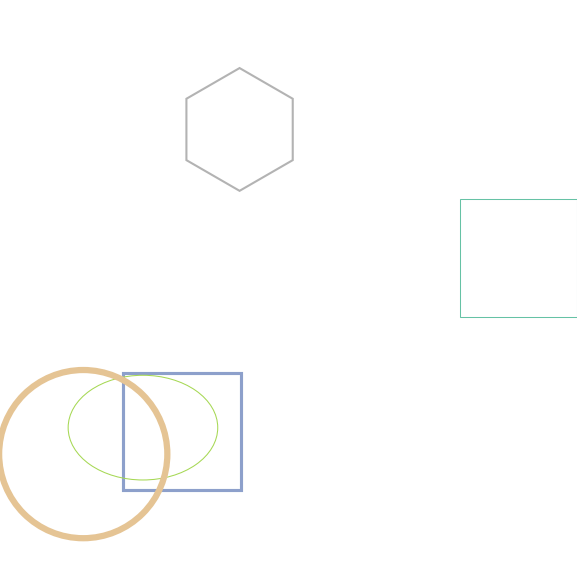[{"shape": "square", "thickness": 0.5, "radius": 0.51, "center": [0.898, 0.553]}, {"shape": "square", "thickness": 1.5, "radius": 0.51, "center": [0.315, 0.252]}, {"shape": "oval", "thickness": 0.5, "radius": 0.65, "center": [0.248, 0.259]}, {"shape": "circle", "thickness": 3, "radius": 0.73, "center": [0.144, 0.213]}, {"shape": "hexagon", "thickness": 1, "radius": 0.53, "center": [0.415, 0.775]}]